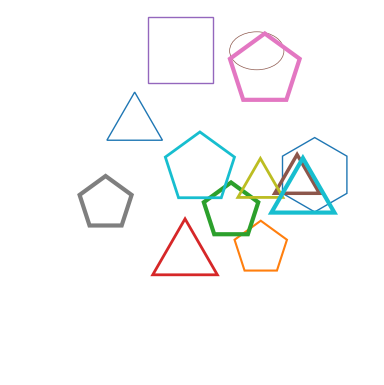[{"shape": "hexagon", "thickness": 1, "radius": 0.48, "center": [0.817, 0.546]}, {"shape": "triangle", "thickness": 1, "radius": 0.42, "center": [0.35, 0.677]}, {"shape": "pentagon", "thickness": 1.5, "radius": 0.36, "center": [0.677, 0.355]}, {"shape": "pentagon", "thickness": 3, "radius": 0.37, "center": [0.6, 0.452]}, {"shape": "triangle", "thickness": 2, "radius": 0.48, "center": [0.481, 0.335]}, {"shape": "square", "thickness": 1, "radius": 0.42, "center": [0.468, 0.87]}, {"shape": "oval", "thickness": 0.5, "radius": 0.35, "center": [0.667, 0.868]}, {"shape": "triangle", "thickness": 2.5, "radius": 0.34, "center": [0.772, 0.531]}, {"shape": "pentagon", "thickness": 3, "radius": 0.48, "center": [0.688, 0.818]}, {"shape": "pentagon", "thickness": 3, "radius": 0.36, "center": [0.274, 0.472]}, {"shape": "triangle", "thickness": 2, "radius": 0.34, "center": [0.676, 0.521]}, {"shape": "pentagon", "thickness": 2, "radius": 0.47, "center": [0.519, 0.563]}, {"shape": "triangle", "thickness": 3, "radius": 0.47, "center": [0.787, 0.495]}]